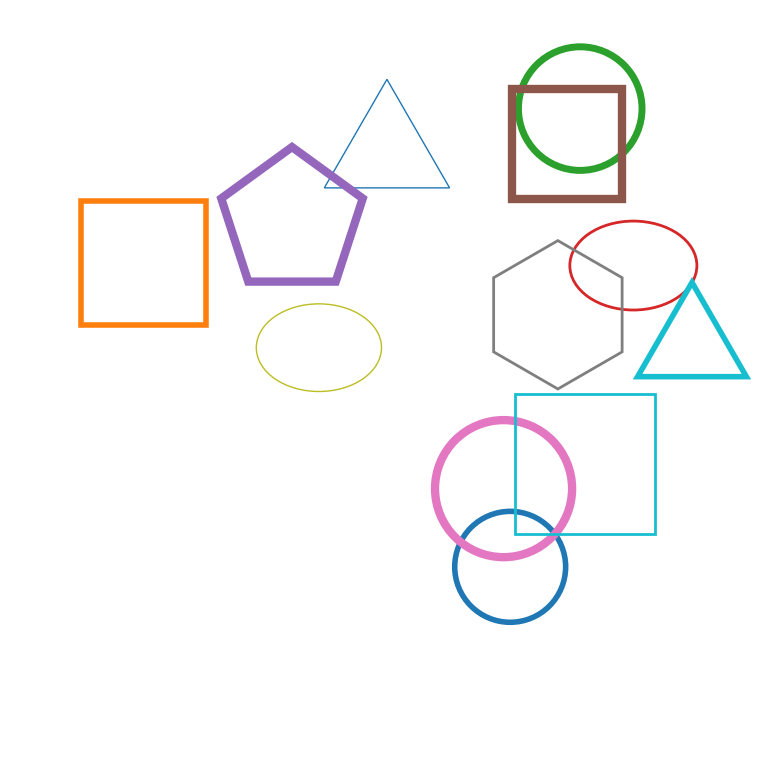[{"shape": "circle", "thickness": 2, "radius": 0.36, "center": [0.663, 0.264]}, {"shape": "triangle", "thickness": 0.5, "radius": 0.47, "center": [0.503, 0.803]}, {"shape": "square", "thickness": 2, "radius": 0.4, "center": [0.186, 0.659]}, {"shape": "circle", "thickness": 2.5, "radius": 0.4, "center": [0.754, 0.859]}, {"shape": "oval", "thickness": 1, "radius": 0.41, "center": [0.823, 0.655]}, {"shape": "pentagon", "thickness": 3, "radius": 0.48, "center": [0.379, 0.712]}, {"shape": "square", "thickness": 3, "radius": 0.36, "center": [0.736, 0.813]}, {"shape": "circle", "thickness": 3, "radius": 0.45, "center": [0.654, 0.365]}, {"shape": "hexagon", "thickness": 1, "radius": 0.48, "center": [0.725, 0.591]}, {"shape": "oval", "thickness": 0.5, "radius": 0.41, "center": [0.414, 0.548]}, {"shape": "square", "thickness": 1, "radius": 0.46, "center": [0.76, 0.398]}, {"shape": "triangle", "thickness": 2, "radius": 0.41, "center": [0.899, 0.552]}]